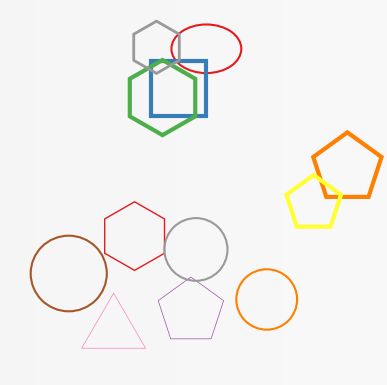[{"shape": "oval", "thickness": 1.5, "radius": 0.45, "center": [0.533, 0.873]}, {"shape": "hexagon", "thickness": 1, "radius": 0.45, "center": [0.347, 0.387]}, {"shape": "square", "thickness": 3, "radius": 0.35, "center": [0.461, 0.771]}, {"shape": "hexagon", "thickness": 3, "radius": 0.49, "center": [0.419, 0.747]}, {"shape": "pentagon", "thickness": 0.5, "radius": 0.44, "center": [0.493, 0.192]}, {"shape": "pentagon", "thickness": 3, "radius": 0.46, "center": [0.897, 0.564]}, {"shape": "circle", "thickness": 1.5, "radius": 0.39, "center": [0.688, 0.222]}, {"shape": "pentagon", "thickness": 3, "radius": 0.37, "center": [0.81, 0.471]}, {"shape": "circle", "thickness": 1.5, "radius": 0.49, "center": [0.177, 0.29]}, {"shape": "triangle", "thickness": 0.5, "radius": 0.48, "center": [0.293, 0.143]}, {"shape": "circle", "thickness": 1.5, "radius": 0.41, "center": [0.506, 0.352]}, {"shape": "hexagon", "thickness": 2, "radius": 0.34, "center": [0.404, 0.877]}]